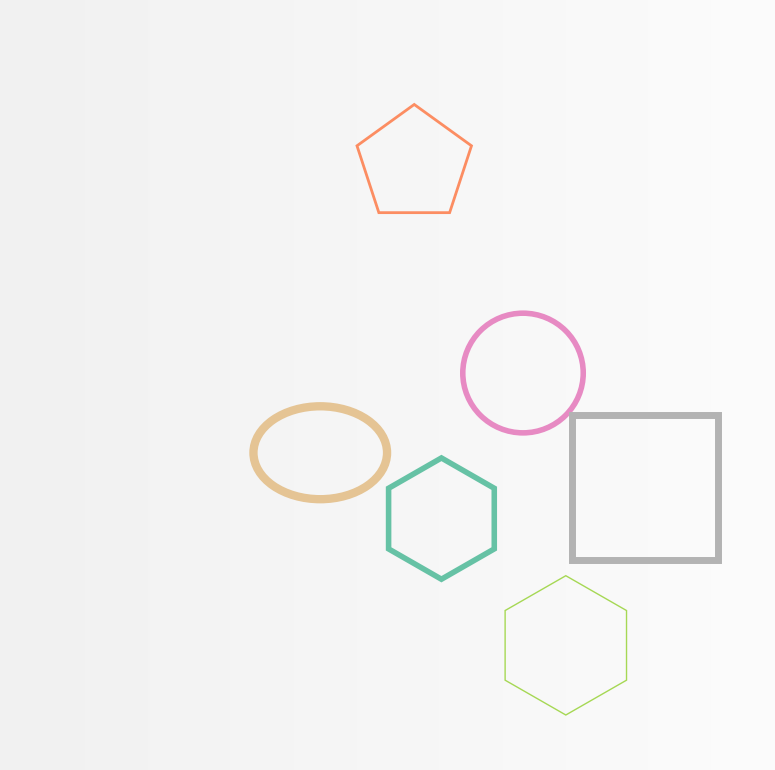[{"shape": "hexagon", "thickness": 2, "radius": 0.39, "center": [0.57, 0.327]}, {"shape": "pentagon", "thickness": 1, "radius": 0.39, "center": [0.535, 0.787]}, {"shape": "circle", "thickness": 2, "radius": 0.39, "center": [0.675, 0.516]}, {"shape": "hexagon", "thickness": 0.5, "radius": 0.45, "center": [0.73, 0.162]}, {"shape": "oval", "thickness": 3, "radius": 0.43, "center": [0.413, 0.412]}, {"shape": "square", "thickness": 2.5, "radius": 0.47, "center": [0.832, 0.367]}]